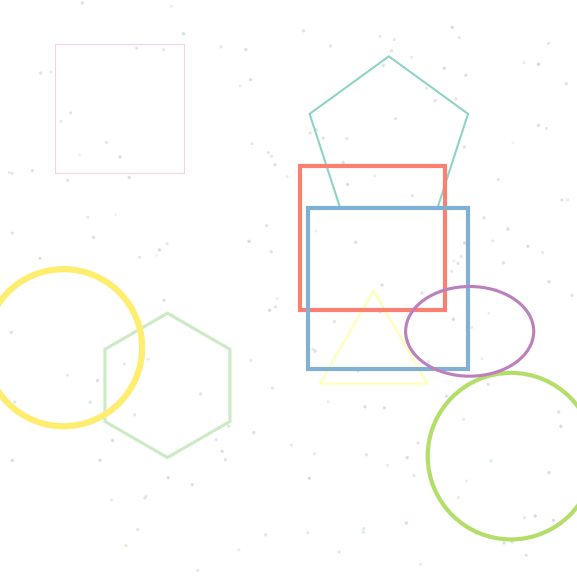[{"shape": "pentagon", "thickness": 1, "radius": 0.72, "center": [0.673, 0.757]}, {"shape": "triangle", "thickness": 1, "radius": 0.54, "center": [0.647, 0.388]}, {"shape": "square", "thickness": 2, "radius": 0.63, "center": [0.645, 0.587]}, {"shape": "square", "thickness": 2, "radius": 0.69, "center": [0.671, 0.499]}, {"shape": "circle", "thickness": 2, "radius": 0.72, "center": [0.885, 0.209]}, {"shape": "square", "thickness": 0.5, "radius": 0.56, "center": [0.207, 0.812]}, {"shape": "oval", "thickness": 1.5, "radius": 0.55, "center": [0.813, 0.425]}, {"shape": "hexagon", "thickness": 1.5, "radius": 0.62, "center": [0.29, 0.332]}, {"shape": "circle", "thickness": 3, "radius": 0.68, "center": [0.11, 0.397]}]